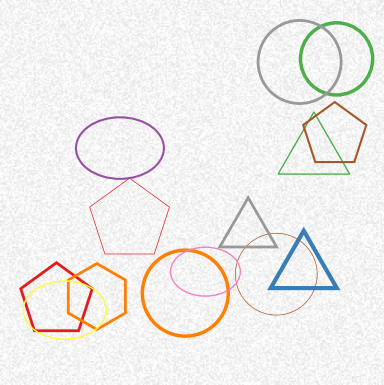[{"shape": "pentagon", "thickness": 2, "radius": 0.49, "center": [0.147, 0.22]}, {"shape": "pentagon", "thickness": 0.5, "radius": 0.54, "center": [0.337, 0.428]}, {"shape": "triangle", "thickness": 3, "radius": 0.5, "center": [0.789, 0.301]}, {"shape": "circle", "thickness": 2.5, "radius": 0.47, "center": [0.874, 0.847]}, {"shape": "triangle", "thickness": 1, "radius": 0.54, "center": [0.815, 0.602]}, {"shape": "oval", "thickness": 1.5, "radius": 0.57, "center": [0.312, 0.615]}, {"shape": "circle", "thickness": 2.5, "radius": 0.56, "center": [0.481, 0.239]}, {"shape": "hexagon", "thickness": 2, "radius": 0.43, "center": [0.252, 0.23]}, {"shape": "oval", "thickness": 1, "radius": 0.54, "center": [0.168, 0.195]}, {"shape": "circle", "thickness": 0.5, "radius": 0.53, "center": [0.718, 0.288]}, {"shape": "pentagon", "thickness": 1.5, "radius": 0.43, "center": [0.87, 0.649]}, {"shape": "oval", "thickness": 1, "radius": 0.45, "center": [0.534, 0.294]}, {"shape": "circle", "thickness": 2, "radius": 0.54, "center": [0.778, 0.839]}, {"shape": "triangle", "thickness": 2, "radius": 0.43, "center": [0.645, 0.401]}]